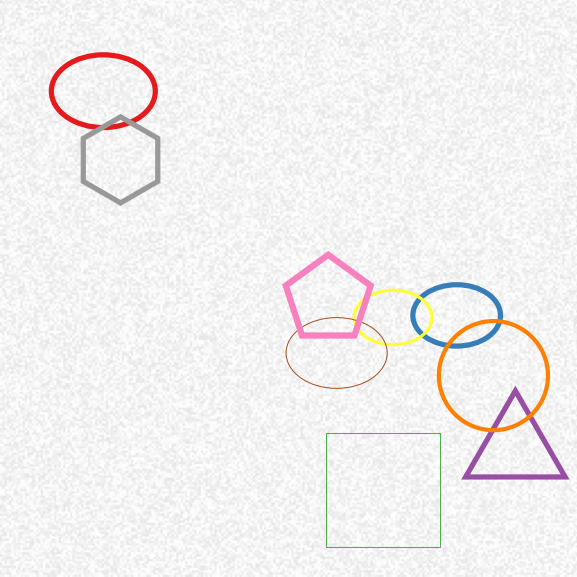[{"shape": "oval", "thickness": 2.5, "radius": 0.45, "center": [0.179, 0.841]}, {"shape": "oval", "thickness": 2.5, "radius": 0.38, "center": [0.791, 0.453]}, {"shape": "square", "thickness": 0.5, "radius": 0.49, "center": [0.664, 0.15]}, {"shape": "triangle", "thickness": 2.5, "radius": 0.5, "center": [0.892, 0.223]}, {"shape": "circle", "thickness": 2, "radius": 0.47, "center": [0.854, 0.349]}, {"shape": "oval", "thickness": 1.5, "radius": 0.34, "center": [0.681, 0.449]}, {"shape": "oval", "thickness": 0.5, "radius": 0.44, "center": [0.583, 0.388]}, {"shape": "pentagon", "thickness": 3, "radius": 0.39, "center": [0.568, 0.481]}, {"shape": "hexagon", "thickness": 2.5, "radius": 0.37, "center": [0.209, 0.722]}]